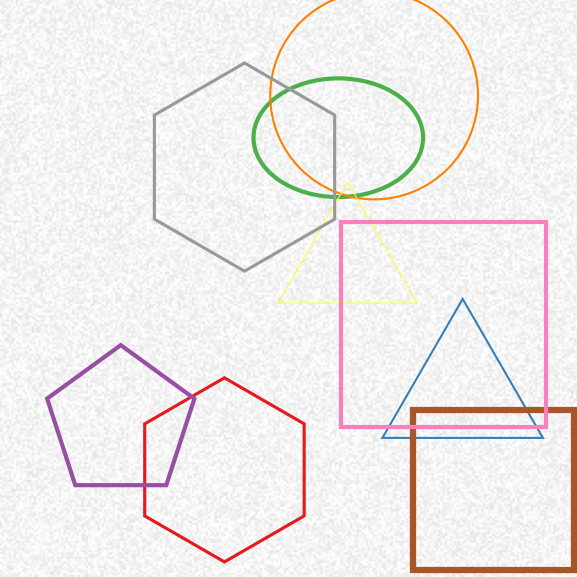[{"shape": "hexagon", "thickness": 1.5, "radius": 0.8, "center": [0.389, 0.185]}, {"shape": "triangle", "thickness": 1, "radius": 0.8, "center": [0.801, 0.321]}, {"shape": "oval", "thickness": 2, "radius": 0.73, "center": [0.586, 0.761]}, {"shape": "pentagon", "thickness": 2, "radius": 0.67, "center": [0.209, 0.267]}, {"shape": "circle", "thickness": 1, "radius": 0.9, "center": [0.648, 0.834]}, {"shape": "triangle", "thickness": 0.5, "radius": 0.7, "center": [0.602, 0.544]}, {"shape": "square", "thickness": 3, "radius": 0.69, "center": [0.855, 0.151]}, {"shape": "square", "thickness": 2, "radius": 0.89, "center": [0.767, 0.437]}, {"shape": "hexagon", "thickness": 1.5, "radius": 0.9, "center": [0.423, 0.71]}]